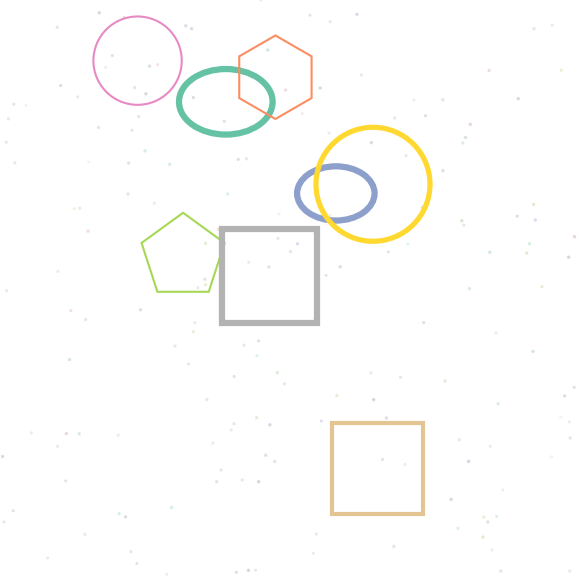[{"shape": "oval", "thickness": 3, "radius": 0.41, "center": [0.391, 0.823]}, {"shape": "hexagon", "thickness": 1, "radius": 0.36, "center": [0.477, 0.865]}, {"shape": "oval", "thickness": 3, "radius": 0.34, "center": [0.582, 0.664]}, {"shape": "circle", "thickness": 1, "radius": 0.38, "center": [0.238, 0.894]}, {"shape": "pentagon", "thickness": 1, "radius": 0.38, "center": [0.317, 0.555]}, {"shape": "circle", "thickness": 2.5, "radius": 0.49, "center": [0.646, 0.68]}, {"shape": "square", "thickness": 2, "radius": 0.39, "center": [0.653, 0.188]}, {"shape": "square", "thickness": 3, "radius": 0.41, "center": [0.467, 0.522]}]